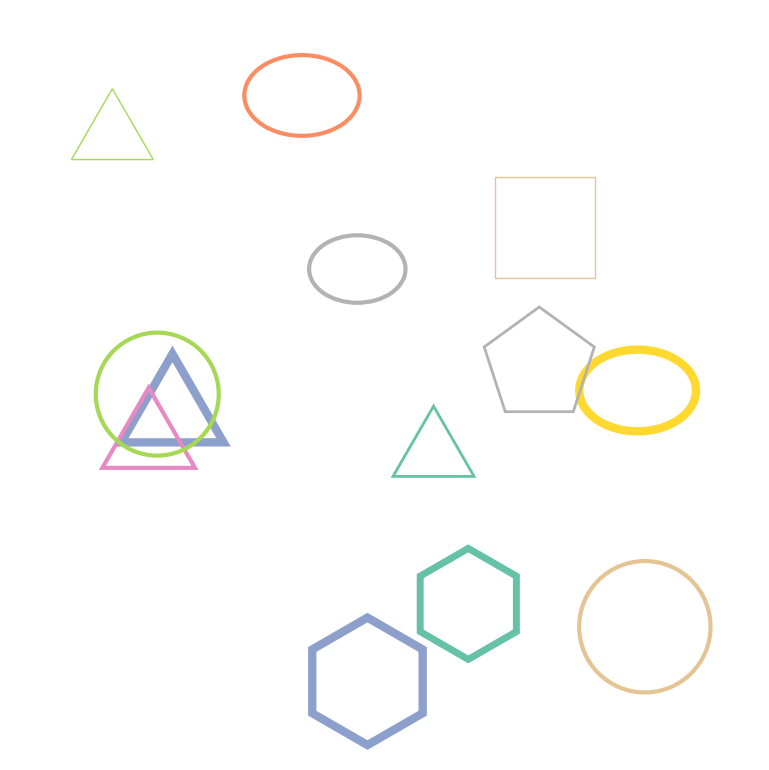[{"shape": "triangle", "thickness": 1, "radius": 0.3, "center": [0.563, 0.412]}, {"shape": "hexagon", "thickness": 2.5, "radius": 0.36, "center": [0.608, 0.216]}, {"shape": "oval", "thickness": 1.5, "radius": 0.37, "center": [0.392, 0.876]}, {"shape": "hexagon", "thickness": 3, "radius": 0.41, "center": [0.477, 0.115]}, {"shape": "triangle", "thickness": 3, "radius": 0.38, "center": [0.224, 0.464]}, {"shape": "triangle", "thickness": 1.5, "radius": 0.35, "center": [0.193, 0.427]}, {"shape": "triangle", "thickness": 0.5, "radius": 0.31, "center": [0.146, 0.823]}, {"shape": "circle", "thickness": 1.5, "radius": 0.4, "center": [0.204, 0.488]}, {"shape": "oval", "thickness": 3, "radius": 0.38, "center": [0.828, 0.493]}, {"shape": "square", "thickness": 0.5, "radius": 0.33, "center": [0.708, 0.705]}, {"shape": "circle", "thickness": 1.5, "radius": 0.43, "center": [0.837, 0.186]}, {"shape": "oval", "thickness": 1.5, "radius": 0.31, "center": [0.464, 0.651]}, {"shape": "pentagon", "thickness": 1, "radius": 0.38, "center": [0.7, 0.526]}]